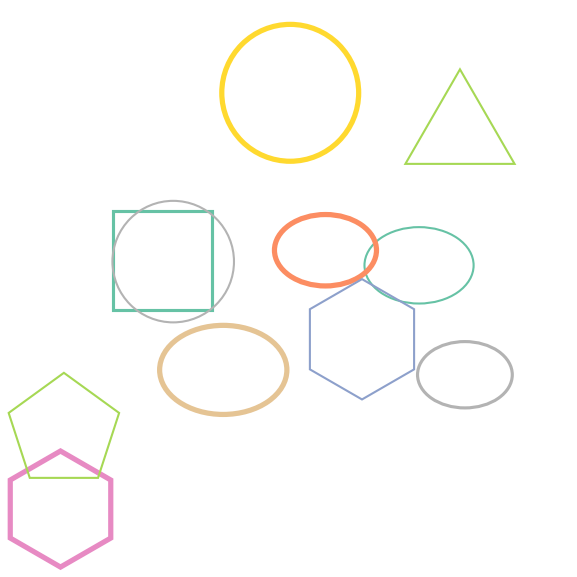[{"shape": "oval", "thickness": 1, "radius": 0.47, "center": [0.726, 0.54]}, {"shape": "square", "thickness": 1.5, "radius": 0.43, "center": [0.282, 0.548]}, {"shape": "oval", "thickness": 2.5, "radius": 0.44, "center": [0.564, 0.566]}, {"shape": "hexagon", "thickness": 1, "radius": 0.52, "center": [0.627, 0.412]}, {"shape": "hexagon", "thickness": 2.5, "radius": 0.5, "center": [0.105, 0.118]}, {"shape": "pentagon", "thickness": 1, "radius": 0.5, "center": [0.111, 0.253]}, {"shape": "triangle", "thickness": 1, "radius": 0.55, "center": [0.796, 0.77]}, {"shape": "circle", "thickness": 2.5, "radius": 0.59, "center": [0.503, 0.838]}, {"shape": "oval", "thickness": 2.5, "radius": 0.55, "center": [0.387, 0.359]}, {"shape": "oval", "thickness": 1.5, "radius": 0.41, "center": [0.805, 0.35]}, {"shape": "circle", "thickness": 1, "radius": 0.53, "center": [0.3, 0.546]}]